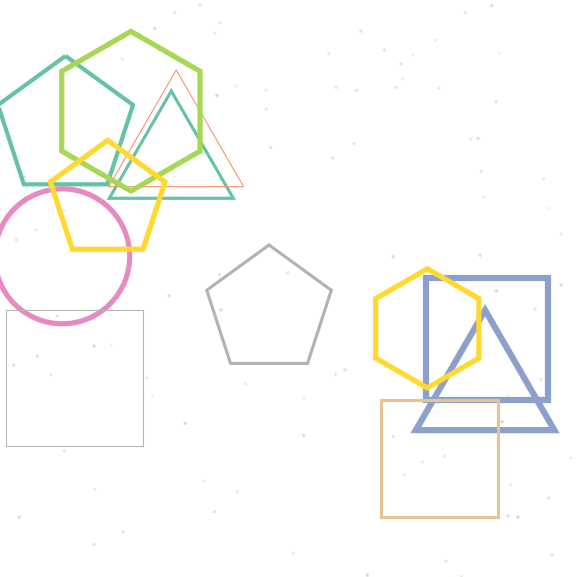[{"shape": "pentagon", "thickness": 2, "radius": 0.61, "center": [0.113, 0.779]}, {"shape": "triangle", "thickness": 1.5, "radius": 0.62, "center": [0.297, 0.718]}, {"shape": "triangle", "thickness": 0.5, "radius": 0.67, "center": [0.305, 0.743]}, {"shape": "square", "thickness": 3, "radius": 0.53, "center": [0.843, 0.413]}, {"shape": "triangle", "thickness": 3, "radius": 0.69, "center": [0.84, 0.324]}, {"shape": "circle", "thickness": 2.5, "radius": 0.58, "center": [0.108, 0.555]}, {"shape": "hexagon", "thickness": 2.5, "radius": 0.69, "center": [0.227, 0.807]}, {"shape": "pentagon", "thickness": 2.5, "radius": 0.52, "center": [0.186, 0.652]}, {"shape": "hexagon", "thickness": 2.5, "radius": 0.52, "center": [0.74, 0.431]}, {"shape": "square", "thickness": 1.5, "radius": 0.5, "center": [0.761, 0.206]}, {"shape": "pentagon", "thickness": 1.5, "radius": 0.57, "center": [0.466, 0.462]}, {"shape": "square", "thickness": 0.5, "radius": 0.59, "center": [0.129, 0.345]}]